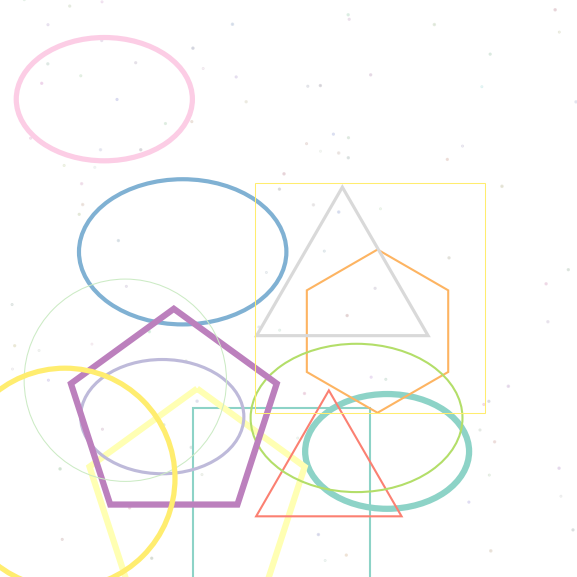[{"shape": "square", "thickness": 1, "radius": 0.76, "center": [0.488, 0.14]}, {"shape": "oval", "thickness": 3, "radius": 0.71, "center": [0.67, 0.217]}, {"shape": "pentagon", "thickness": 3, "radius": 0.98, "center": [0.341, 0.13]}, {"shape": "oval", "thickness": 1.5, "radius": 0.71, "center": [0.281, 0.278]}, {"shape": "triangle", "thickness": 1, "radius": 0.73, "center": [0.569, 0.178]}, {"shape": "oval", "thickness": 2, "radius": 0.9, "center": [0.316, 0.563]}, {"shape": "hexagon", "thickness": 1, "radius": 0.71, "center": [0.654, 0.426]}, {"shape": "oval", "thickness": 1, "radius": 0.92, "center": [0.617, 0.275]}, {"shape": "oval", "thickness": 2.5, "radius": 0.76, "center": [0.181, 0.827]}, {"shape": "triangle", "thickness": 1.5, "radius": 0.86, "center": [0.593, 0.504]}, {"shape": "pentagon", "thickness": 3, "radius": 0.94, "center": [0.301, 0.277]}, {"shape": "circle", "thickness": 0.5, "radius": 0.88, "center": [0.217, 0.341]}, {"shape": "circle", "thickness": 2.5, "radius": 0.95, "center": [0.112, 0.171]}, {"shape": "square", "thickness": 0.5, "radius": 1.0, "center": [0.64, 0.484]}]